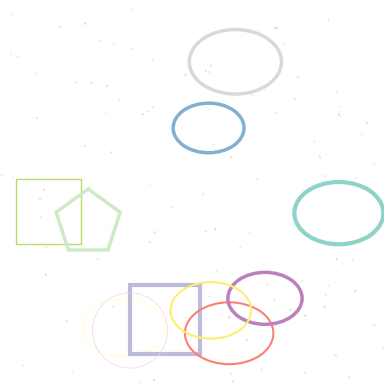[{"shape": "oval", "thickness": 3, "radius": 0.58, "center": [0.88, 0.446]}, {"shape": "oval", "thickness": 0.5, "radius": 0.54, "center": [0.322, 0.149]}, {"shape": "square", "thickness": 3, "radius": 0.45, "center": [0.428, 0.17]}, {"shape": "oval", "thickness": 1.5, "radius": 0.57, "center": [0.595, 0.134]}, {"shape": "oval", "thickness": 2.5, "radius": 0.46, "center": [0.542, 0.668]}, {"shape": "square", "thickness": 1, "radius": 0.42, "center": [0.125, 0.451]}, {"shape": "circle", "thickness": 0.5, "radius": 0.49, "center": [0.338, 0.142]}, {"shape": "oval", "thickness": 2.5, "radius": 0.6, "center": [0.611, 0.84]}, {"shape": "oval", "thickness": 2.5, "radius": 0.48, "center": [0.688, 0.225]}, {"shape": "pentagon", "thickness": 2.5, "radius": 0.44, "center": [0.229, 0.422]}, {"shape": "oval", "thickness": 1.5, "radius": 0.52, "center": [0.548, 0.194]}]